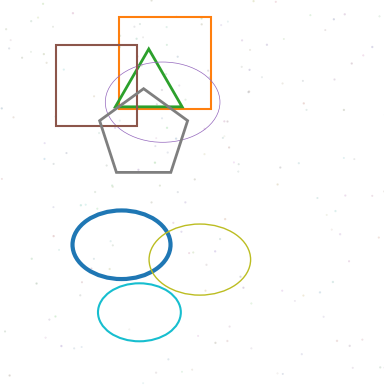[{"shape": "oval", "thickness": 3, "radius": 0.64, "center": [0.316, 0.364]}, {"shape": "square", "thickness": 1.5, "radius": 0.6, "center": [0.429, 0.836]}, {"shape": "triangle", "thickness": 2, "radius": 0.5, "center": [0.386, 0.773]}, {"shape": "oval", "thickness": 0.5, "radius": 0.74, "center": [0.422, 0.735]}, {"shape": "square", "thickness": 1.5, "radius": 0.52, "center": [0.251, 0.778]}, {"shape": "pentagon", "thickness": 2, "radius": 0.6, "center": [0.373, 0.649]}, {"shape": "oval", "thickness": 1, "radius": 0.66, "center": [0.519, 0.326]}, {"shape": "oval", "thickness": 1.5, "radius": 0.54, "center": [0.362, 0.189]}]